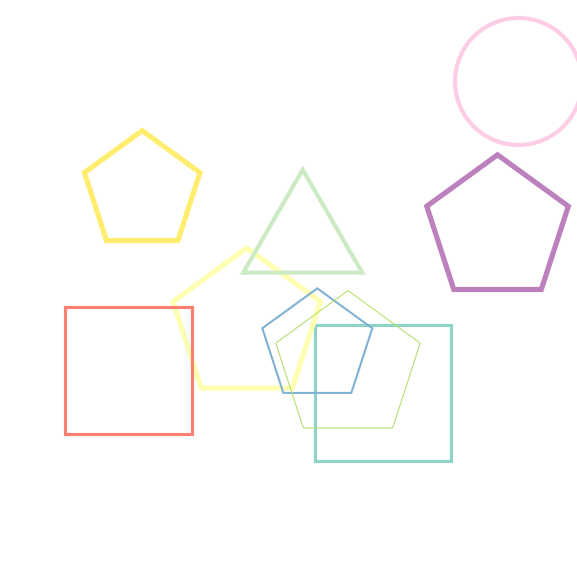[{"shape": "square", "thickness": 1.5, "radius": 0.59, "center": [0.663, 0.319]}, {"shape": "pentagon", "thickness": 2.5, "radius": 0.67, "center": [0.427, 0.436]}, {"shape": "square", "thickness": 1.5, "radius": 0.55, "center": [0.223, 0.358]}, {"shape": "pentagon", "thickness": 1, "radius": 0.5, "center": [0.549, 0.4]}, {"shape": "pentagon", "thickness": 0.5, "radius": 0.66, "center": [0.603, 0.364]}, {"shape": "circle", "thickness": 2, "radius": 0.55, "center": [0.898, 0.858]}, {"shape": "pentagon", "thickness": 2.5, "radius": 0.64, "center": [0.862, 0.602]}, {"shape": "triangle", "thickness": 2, "radius": 0.59, "center": [0.524, 0.586]}, {"shape": "pentagon", "thickness": 2.5, "radius": 0.53, "center": [0.246, 0.668]}]